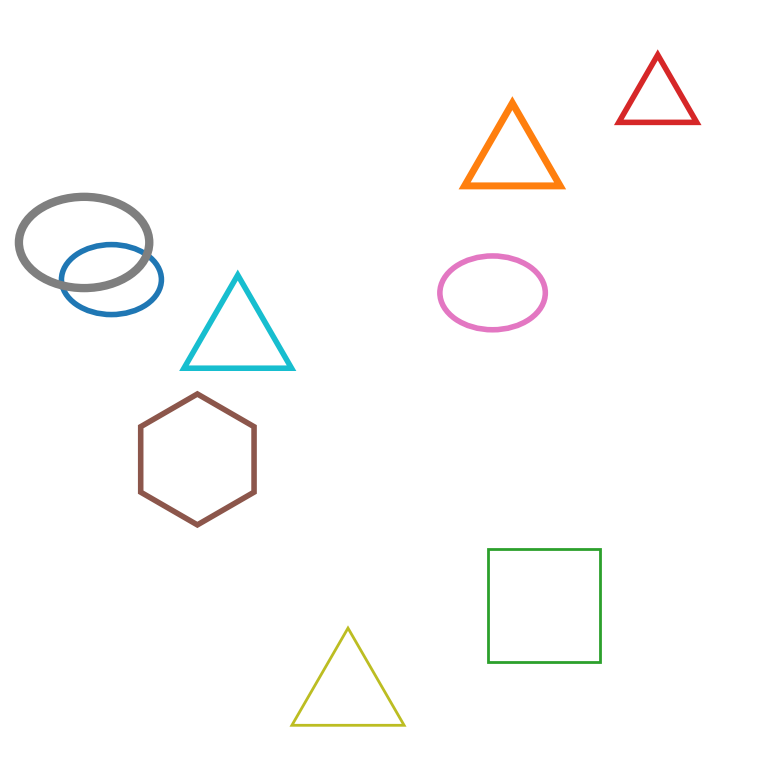[{"shape": "oval", "thickness": 2, "radius": 0.32, "center": [0.145, 0.637]}, {"shape": "triangle", "thickness": 2.5, "radius": 0.36, "center": [0.665, 0.794]}, {"shape": "square", "thickness": 1, "radius": 0.37, "center": [0.706, 0.213]}, {"shape": "triangle", "thickness": 2, "radius": 0.29, "center": [0.854, 0.87]}, {"shape": "hexagon", "thickness": 2, "radius": 0.42, "center": [0.256, 0.403]}, {"shape": "oval", "thickness": 2, "radius": 0.34, "center": [0.64, 0.62]}, {"shape": "oval", "thickness": 3, "radius": 0.42, "center": [0.109, 0.685]}, {"shape": "triangle", "thickness": 1, "radius": 0.42, "center": [0.452, 0.1]}, {"shape": "triangle", "thickness": 2, "radius": 0.4, "center": [0.309, 0.562]}]